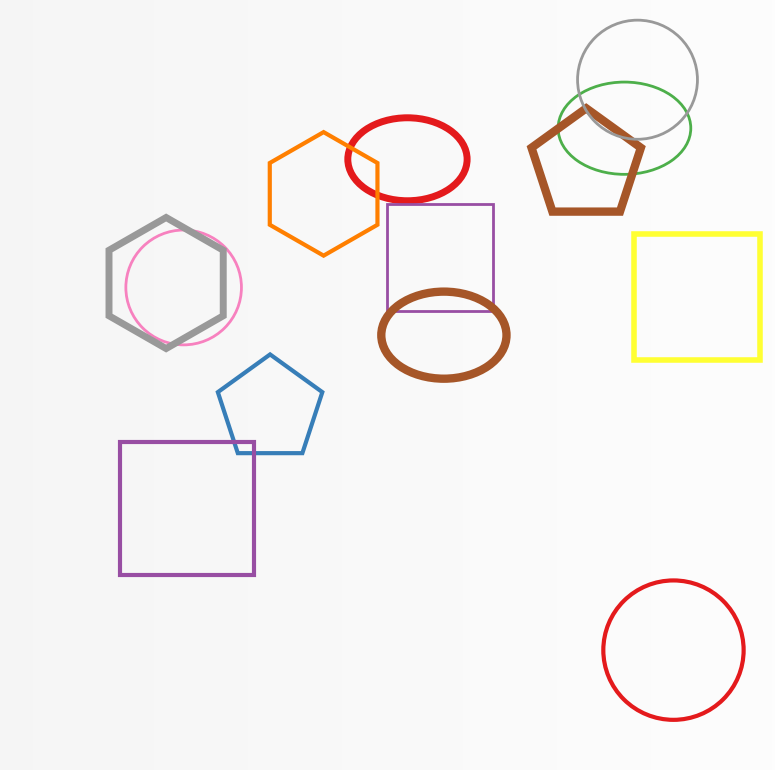[{"shape": "circle", "thickness": 1.5, "radius": 0.45, "center": [0.869, 0.156]}, {"shape": "oval", "thickness": 2.5, "radius": 0.38, "center": [0.526, 0.793]}, {"shape": "pentagon", "thickness": 1.5, "radius": 0.35, "center": [0.349, 0.469]}, {"shape": "oval", "thickness": 1, "radius": 0.43, "center": [0.806, 0.833]}, {"shape": "square", "thickness": 1, "radius": 0.34, "center": [0.568, 0.666]}, {"shape": "square", "thickness": 1.5, "radius": 0.43, "center": [0.241, 0.34]}, {"shape": "hexagon", "thickness": 1.5, "radius": 0.4, "center": [0.418, 0.748]}, {"shape": "square", "thickness": 2, "radius": 0.41, "center": [0.899, 0.614]}, {"shape": "pentagon", "thickness": 3, "radius": 0.37, "center": [0.756, 0.785]}, {"shape": "oval", "thickness": 3, "radius": 0.4, "center": [0.573, 0.565]}, {"shape": "circle", "thickness": 1, "radius": 0.37, "center": [0.237, 0.627]}, {"shape": "circle", "thickness": 1, "radius": 0.39, "center": [0.823, 0.896]}, {"shape": "hexagon", "thickness": 2.5, "radius": 0.43, "center": [0.214, 0.632]}]